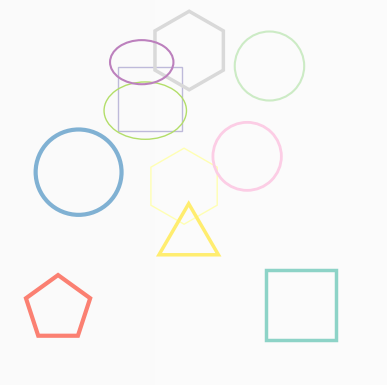[{"shape": "square", "thickness": 2.5, "radius": 0.45, "center": [0.777, 0.208]}, {"shape": "hexagon", "thickness": 1, "radius": 0.49, "center": [0.475, 0.516]}, {"shape": "square", "thickness": 1, "radius": 0.41, "center": [0.387, 0.743]}, {"shape": "pentagon", "thickness": 3, "radius": 0.44, "center": [0.15, 0.198]}, {"shape": "circle", "thickness": 3, "radius": 0.55, "center": [0.203, 0.553]}, {"shape": "oval", "thickness": 1, "radius": 0.53, "center": [0.375, 0.713]}, {"shape": "circle", "thickness": 2, "radius": 0.44, "center": [0.638, 0.594]}, {"shape": "hexagon", "thickness": 2.5, "radius": 0.51, "center": [0.488, 0.869]}, {"shape": "oval", "thickness": 1.5, "radius": 0.41, "center": [0.366, 0.838]}, {"shape": "circle", "thickness": 1.5, "radius": 0.45, "center": [0.695, 0.829]}, {"shape": "triangle", "thickness": 2.5, "radius": 0.44, "center": [0.487, 0.382]}]